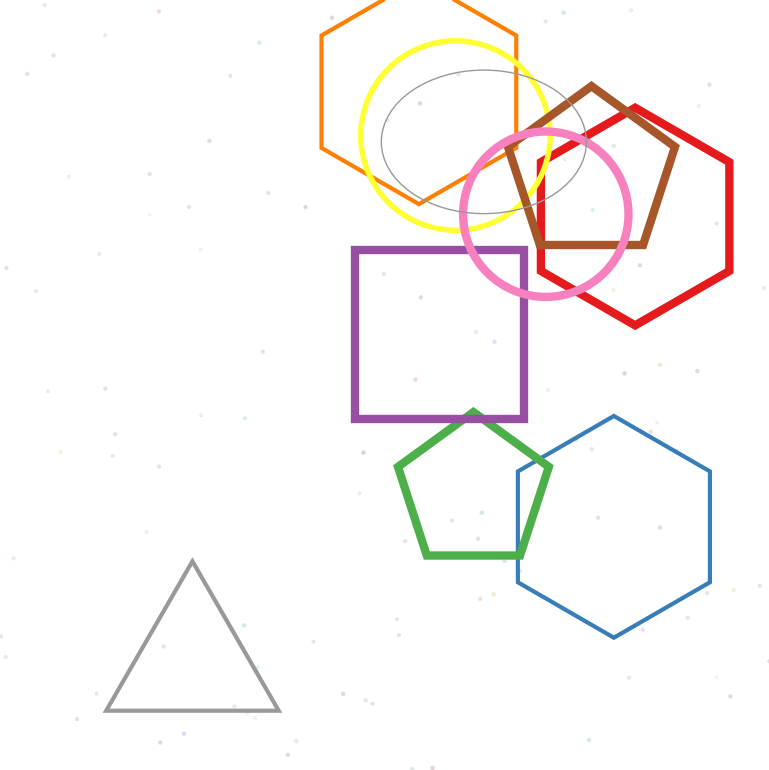[{"shape": "hexagon", "thickness": 3, "radius": 0.71, "center": [0.825, 0.719]}, {"shape": "hexagon", "thickness": 1.5, "radius": 0.72, "center": [0.797, 0.316]}, {"shape": "pentagon", "thickness": 3, "radius": 0.51, "center": [0.615, 0.362]}, {"shape": "square", "thickness": 3, "radius": 0.55, "center": [0.571, 0.565]}, {"shape": "hexagon", "thickness": 1.5, "radius": 0.73, "center": [0.544, 0.881]}, {"shape": "circle", "thickness": 2, "radius": 0.61, "center": [0.591, 0.824]}, {"shape": "pentagon", "thickness": 3, "radius": 0.57, "center": [0.768, 0.774]}, {"shape": "circle", "thickness": 3, "radius": 0.54, "center": [0.709, 0.722]}, {"shape": "oval", "thickness": 0.5, "radius": 0.67, "center": [0.628, 0.816]}, {"shape": "triangle", "thickness": 1.5, "radius": 0.65, "center": [0.25, 0.142]}]